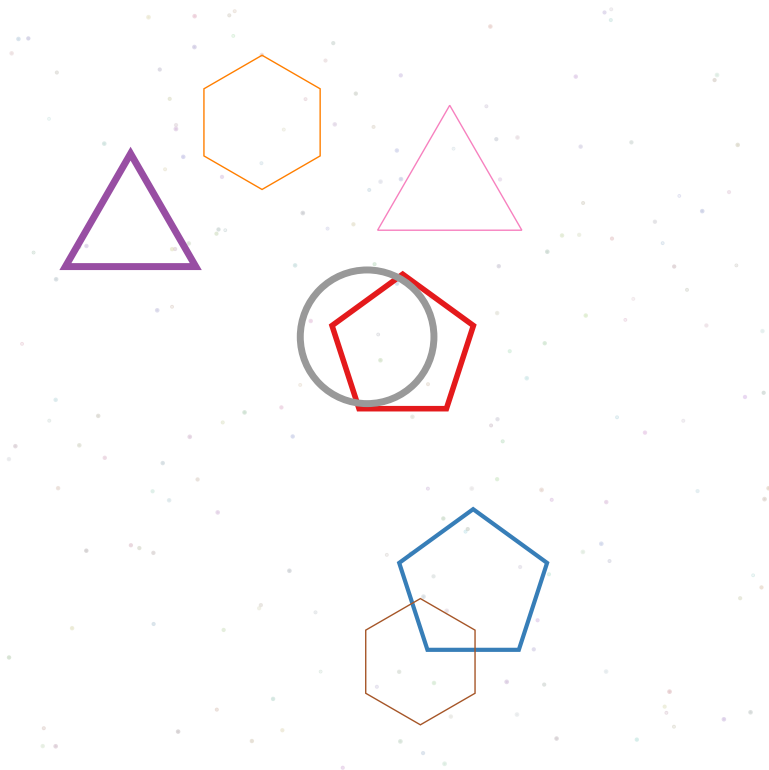[{"shape": "pentagon", "thickness": 2, "radius": 0.48, "center": [0.523, 0.547]}, {"shape": "pentagon", "thickness": 1.5, "radius": 0.5, "center": [0.614, 0.238]}, {"shape": "triangle", "thickness": 2.5, "radius": 0.49, "center": [0.17, 0.703]}, {"shape": "hexagon", "thickness": 0.5, "radius": 0.44, "center": [0.34, 0.841]}, {"shape": "hexagon", "thickness": 0.5, "radius": 0.41, "center": [0.546, 0.141]}, {"shape": "triangle", "thickness": 0.5, "radius": 0.54, "center": [0.584, 0.755]}, {"shape": "circle", "thickness": 2.5, "radius": 0.43, "center": [0.477, 0.563]}]